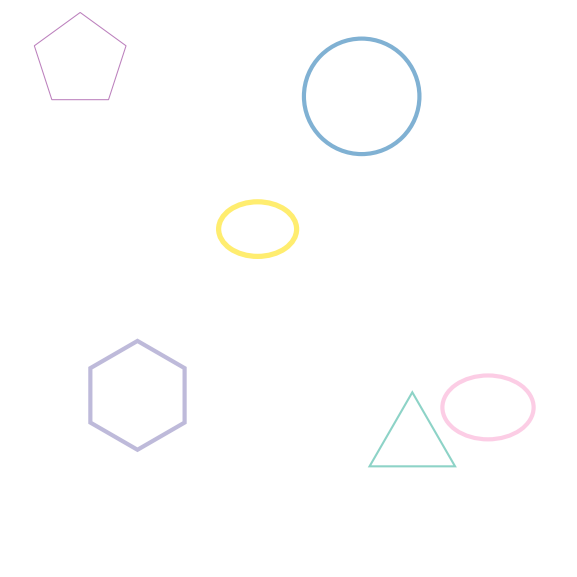[{"shape": "triangle", "thickness": 1, "radius": 0.43, "center": [0.714, 0.234]}, {"shape": "hexagon", "thickness": 2, "radius": 0.47, "center": [0.238, 0.315]}, {"shape": "circle", "thickness": 2, "radius": 0.5, "center": [0.626, 0.832]}, {"shape": "oval", "thickness": 2, "radius": 0.39, "center": [0.845, 0.294]}, {"shape": "pentagon", "thickness": 0.5, "radius": 0.42, "center": [0.139, 0.894]}, {"shape": "oval", "thickness": 2.5, "radius": 0.34, "center": [0.446, 0.602]}]